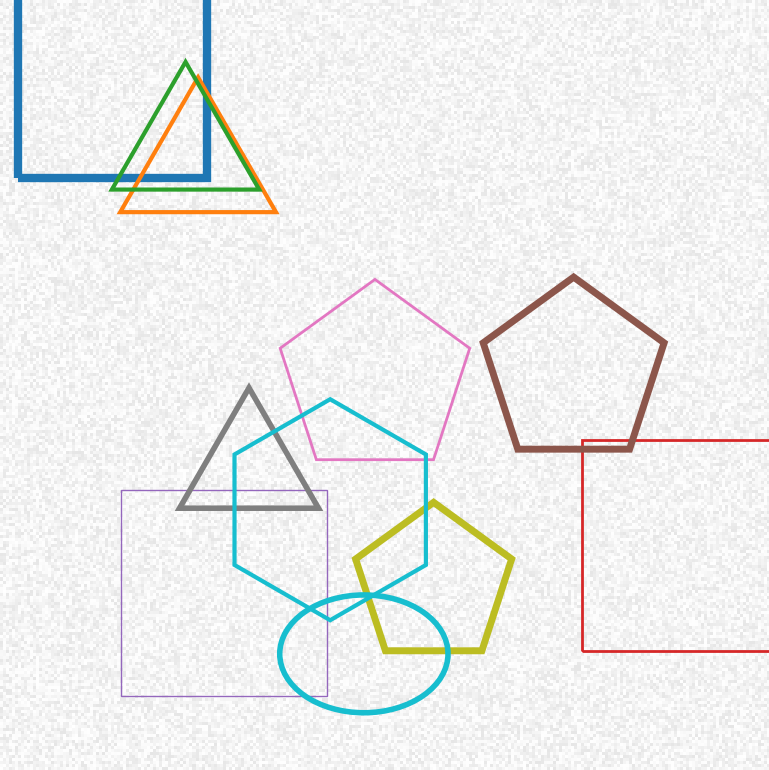[{"shape": "square", "thickness": 3, "radius": 0.62, "center": [0.146, 0.891]}, {"shape": "triangle", "thickness": 1.5, "radius": 0.58, "center": [0.257, 0.783]}, {"shape": "triangle", "thickness": 1.5, "radius": 0.55, "center": [0.241, 0.809]}, {"shape": "square", "thickness": 1, "radius": 0.68, "center": [0.892, 0.291]}, {"shape": "square", "thickness": 0.5, "radius": 0.67, "center": [0.291, 0.23]}, {"shape": "pentagon", "thickness": 2.5, "radius": 0.62, "center": [0.745, 0.517]}, {"shape": "pentagon", "thickness": 1, "radius": 0.65, "center": [0.487, 0.508]}, {"shape": "triangle", "thickness": 2, "radius": 0.52, "center": [0.323, 0.392]}, {"shape": "pentagon", "thickness": 2.5, "radius": 0.53, "center": [0.563, 0.241]}, {"shape": "hexagon", "thickness": 1.5, "radius": 0.72, "center": [0.429, 0.338]}, {"shape": "oval", "thickness": 2, "radius": 0.55, "center": [0.473, 0.151]}]